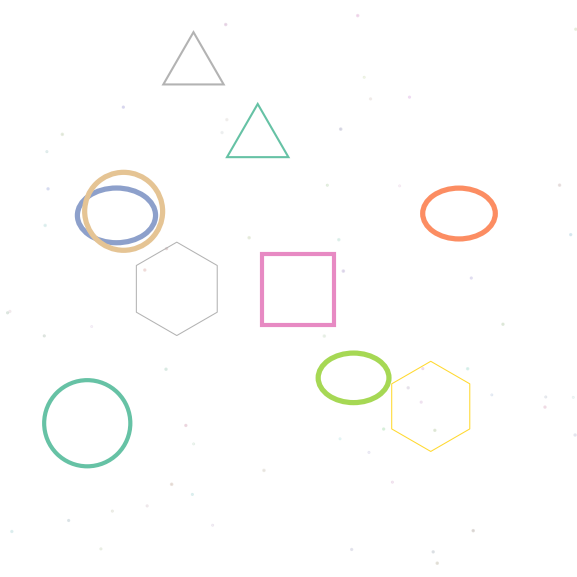[{"shape": "circle", "thickness": 2, "radius": 0.37, "center": [0.151, 0.266]}, {"shape": "triangle", "thickness": 1, "radius": 0.31, "center": [0.446, 0.758]}, {"shape": "oval", "thickness": 2.5, "radius": 0.31, "center": [0.795, 0.629]}, {"shape": "oval", "thickness": 2.5, "radius": 0.34, "center": [0.202, 0.626]}, {"shape": "square", "thickness": 2, "radius": 0.31, "center": [0.516, 0.498]}, {"shape": "oval", "thickness": 2.5, "radius": 0.31, "center": [0.612, 0.345]}, {"shape": "hexagon", "thickness": 0.5, "radius": 0.39, "center": [0.746, 0.295]}, {"shape": "circle", "thickness": 2.5, "radius": 0.34, "center": [0.214, 0.633]}, {"shape": "triangle", "thickness": 1, "radius": 0.3, "center": [0.335, 0.883]}, {"shape": "hexagon", "thickness": 0.5, "radius": 0.4, "center": [0.306, 0.499]}]